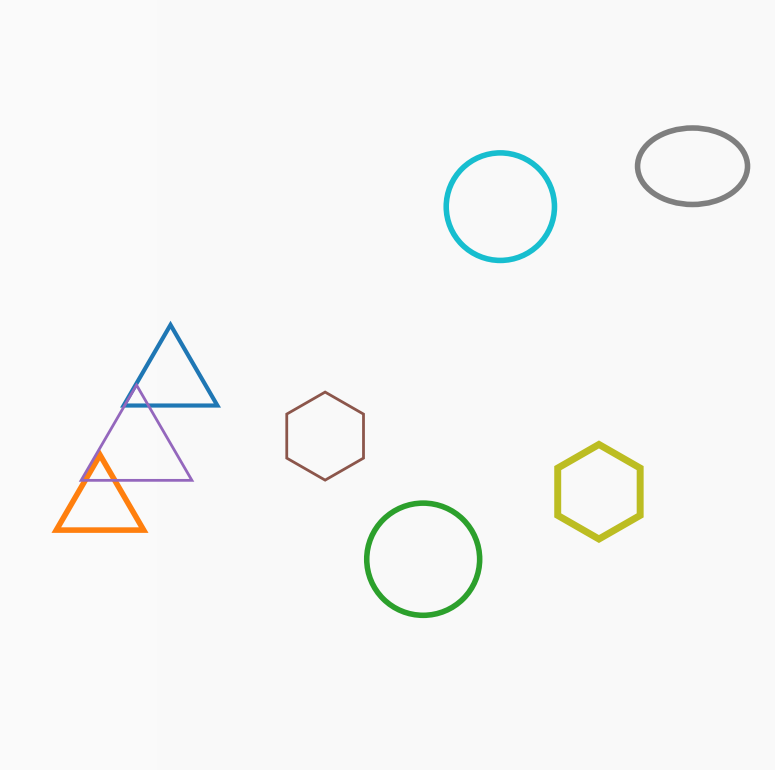[{"shape": "triangle", "thickness": 1.5, "radius": 0.35, "center": [0.22, 0.508]}, {"shape": "triangle", "thickness": 2, "radius": 0.33, "center": [0.129, 0.344]}, {"shape": "circle", "thickness": 2, "radius": 0.36, "center": [0.546, 0.274]}, {"shape": "triangle", "thickness": 1, "radius": 0.41, "center": [0.176, 0.417]}, {"shape": "hexagon", "thickness": 1, "radius": 0.29, "center": [0.42, 0.434]}, {"shape": "oval", "thickness": 2, "radius": 0.35, "center": [0.894, 0.784]}, {"shape": "hexagon", "thickness": 2.5, "radius": 0.31, "center": [0.773, 0.361]}, {"shape": "circle", "thickness": 2, "radius": 0.35, "center": [0.646, 0.732]}]